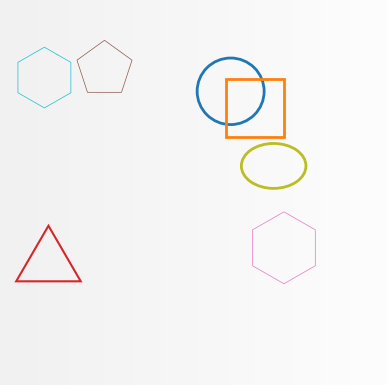[{"shape": "circle", "thickness": 2, "radius": 0.43, "center": [0.595, 0.763]}, {"shape": "square", "thickness": 2, "radius": 0.38, "center": [0.658, 0.72]}, {"shape": "triangle", "thickness": 1.5, "radius": 0.48, "center": [0.125, 0.317]}, {"shape": "pentagon", "thickness": 0.5, "radius": 0.37, "center": [0.27, 0.821]}, {"shape": "hexagon", "thickness": 0.5, "radius": 0.47, "center": [0.733, 0.356]}, {"shape": "oval", "thickness": 2, "radius": 0.42, "center": [0.706, 0.569]}, {"shape": "hexagon", "thickness": 0.5, "radius": 0.39, "center": [0.115, 0.799]}]